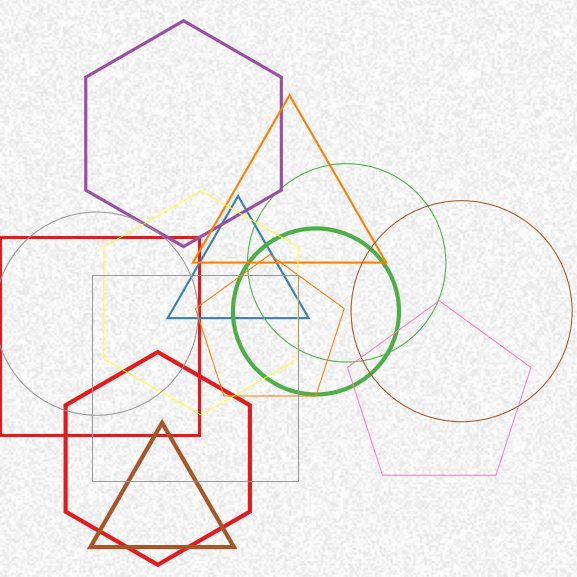[{"shape": "hexagon", "thickness": 2, "radius": 0.92, "center": [0.273, 0.205]}, {"shape": "square", "thickness": 1.5, "radius": 0.86, "center": [0.172, 0.417]}, {"shape": "triangle", "thickness": 1, "radius": 0.71, "center": [0.412, 0.519]}, {"shape": "circle", "thickness": 0.5, "radius": 0.86, "center": [0.6, 0.544]}, {"shape": "circle", "thickness": 2, "radius": 0.72, "center": [0.547, 0.46]}, {"shape": "hexagon", "thickness": 1.5, "radius": 0.98, "center": [0.318, 0.768]}, {"shape": "triangle", "thickness": 1, "radius": 0.97, "center": [0.501, 0.641]}, {"shape": "pentagon", "thickness": 0.5, "radius": 0.68, "center": [0.467, 0.423]}, {"shape": "hexagon", "thickness": 0.5, "radius": 0.97, "center": [0.348, 0.475]}, {"shape": "circle", "thickness": 0.5, "radius": 0.96, "center": [0.799, 0.46]}, {"shape": "triangle", "thickness": 2, "radius": 0.72, "center": [0.281, 0.124]}, {"shape": "pentagon", "thickness": 0.5, "radius": 0.84, "center": [0.761, 0.311]}, {"shape": "circle", "thickness": 0.5, "radius": 0.88, "center": [0.167, 0.456]}, {"shape": "square", "thickness": 0.5, "radius": 0.89, "center": [0.338, 0.345]}]